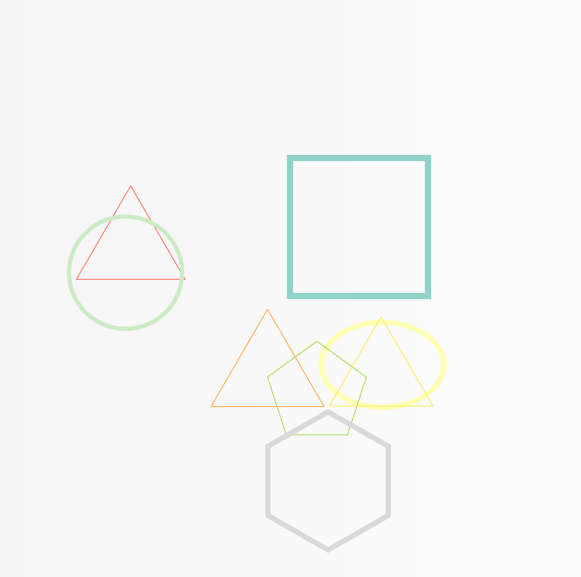[{"shape": "square", "thickness": 3, "radius": 0.6, "center": [0.618, 0.606]}, {"shape": "oval", "thickness": 2.5, "radius": 0.53, "center": [0.658, 0.367]}, {"shape": "triangle", "thickness": 0.5, "radius": 0.54, "center": [0.225, 0.569]}, {"shape": "triangle", "thickness": 0.5, "radius": 0.56, "center": [0.46, 0.351]}, {"shape": "pentagon", "thickness": 0.5, "radius": 0.45, "center": [0.545, 0.319]}, {"shape": "hexagon", "thickness": 2.5, "radius": 0.6, "center": [0.564, 0.166]}, {"shape": "circle", "thickness": 2, "radius": 0.49, "center": [0.216, 0.527]}, {"shape": "triangle", "thickness": 0.5, "radius": 0.51, "center": [0.656, 0.348]}]